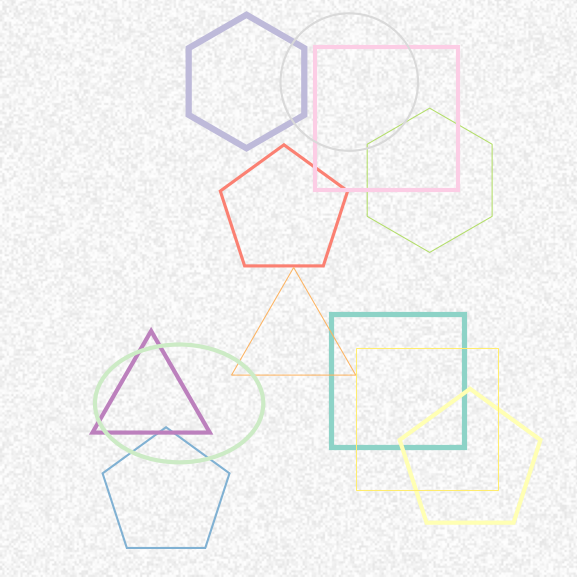[{"shape": "square", "thickness": 2.5, "radius": 0.58, "center": [0.689, 0.34]}, {"shape": "pentagon", "thickness": 2, "radius": 0.64, "center": [0.814, 0.198]}, {"shape": "hexagon", "thickness": 3, "radius": 0.58, "center": [0.427, 0.858]}, {"shape": "pentagon", "thickness": 1.5, "radius": 0.58, "center": [0.492, 0.632]}, {"shape": "pentagon", "thickness": 1, "radius": 0.58, "center": [0.288, 0.144]}, {"shape": "triangle", "thickness": 0.5, "radius": 0.62, "center": [0.508, 0.412]}, {"shape": "hexagon", "thickness": 0.5, "radius": 0.62, "center": [0.744, 0.687]}, {"shape": "square", "thickness": 2, "radius": 0.62, "center": [0.669, 0.794]}, {"shape": "circle", "thickness": 1, "radius": 0.6, "center": [0.605, 0.857]}, {"shape": "triangle", "thickness": 2, "radius": 0.59, "center": [0.262, 0.309]}, {"shape": "oval", "thickness": 2, "radius": 0.73, "center": [0.31, 0.301]}, {"shape": "square", "thickness": 0.5, "radius": 0.61, "center": [0.74, 0.273]}]